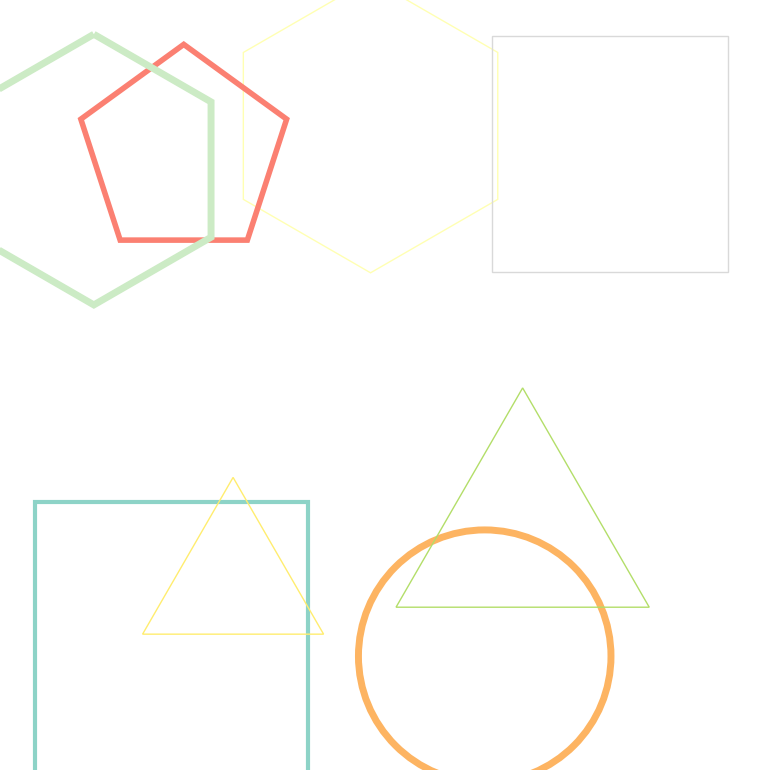[{"shape": "square", "thickness": 1.5, "radius": 0.89, "center": [0.223, 0.171]}, {"shape": "hexagon", "thickness": 0.5, "radius": 0.95, "center": [0.481, 0.836]}, {"shape": "pentagon", "thickness": 2, "radius": 0.7, "center": [0.239, 0.802]}, {"shape": "circle", "thickness": 2.5, "radius": 0.82, "center": [0.63, 0.148]}, {"shape": "triangle", "thickness": 0.5, "radius": 0.95, "center": [0.679, 0.306]}, {"shape": "square", "thickness": 0.5, "radius": 0.77, "center": [0.792, 0.8]}, {"shape": "hexagon", "thickness": 2.5, "radius": 0.88, "center": [0.122, 0.78]}, {"shape": "triangle", "thickness": 0.5, "radius": 0.68, "center": [0.303, 0.244]}]